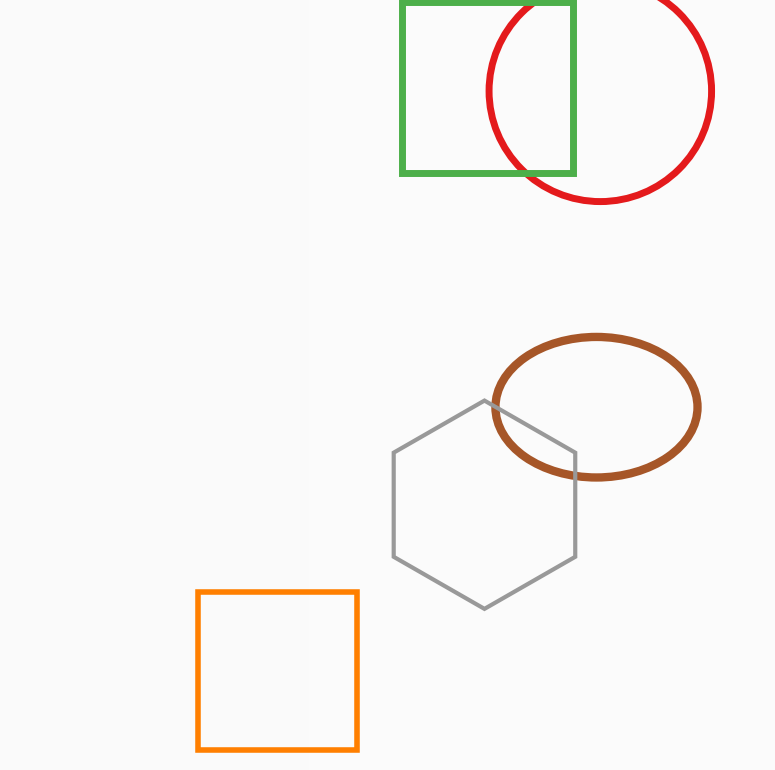[{"shape": "circle", "thickness": 2.5, "radius": 0.72, "center": [0.775, 0.882]}, {"shape": "square", "thickness": 2.5, "radius": 0.55, "center": [0.629, 0.886]}, {"shape": "square", "thickness": 2, "radius": 0.51, "center": [0.358, 0.128]}, {"shape": "oval", "thickness": 3, "radius": 0.65, "center": [0.77, 0.471]}, {"shape": "hexagon", "thickness": 1.5, "radius": 0.68, "center": [0.625, 0.345]}]